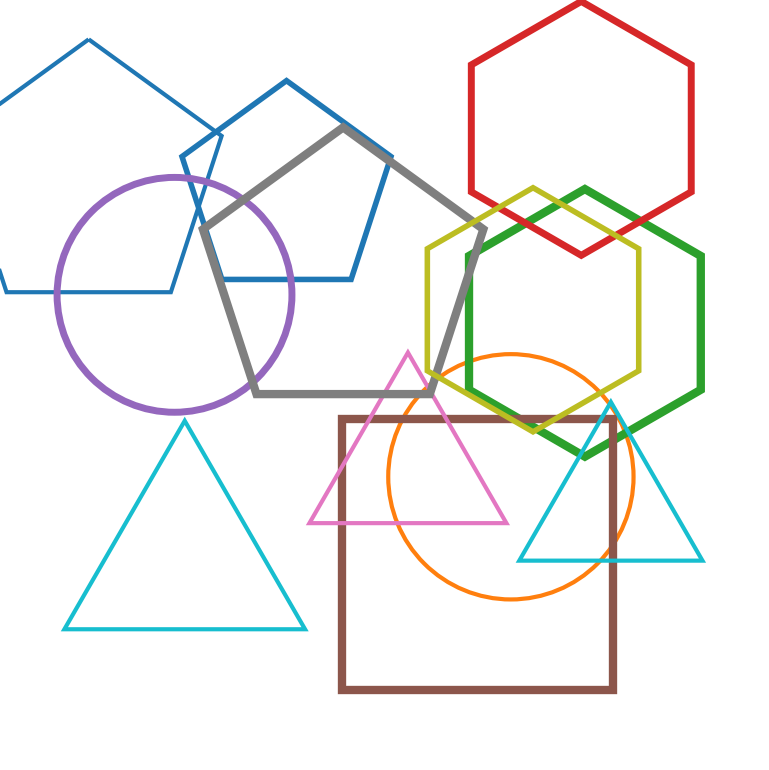[{"shape": "pentagon", "thickness": 2, "radius": 0.71, "center": [0.372, 0.753]}, {"shape": "pentagon", "thickness": 1.5, "radius": 0.91, "center": [0.115, 0.767]}, {"shape": "circle", "thickness": 1.5, "radius": 0.8, "center": [0.663, 0.381]}, {"shape": "hexagon", "thickness": 3, "radius": 0.87, "center": [0.76, 0.581]}, {"shape": "hexagon", "thickness": 2.5, "radius": 0.82, "center": [0.755, 0.833]}, {"shape": "circle", "thickness": 2.5, "radius": 0.76, "center": [0.227, 0.617]}, {"shape": "square", "thickness": 3, "radius": 0.88, "center": [0.62, 0.28]}, {"shape": "triangle", "thickness": 1.5, "radius": 0.74, "center": [0.53, 0.394]}, {"shape": "pentagon", "thickness": 3, "radius": 0.96, "center": [0.446, 0.643]}, {"shape": "hexagon", "thickness": 2, "radius": 0.79, "center": [0.692, 0.598]}, {"shape": "triangle", "thickness": 1.5, "radius": 0.9, "center": [0.24, 0.273]}, {"shape": "triangle", "thickness": 1.5, "radius": 0.69, "center": [0.793, 0.341]}]